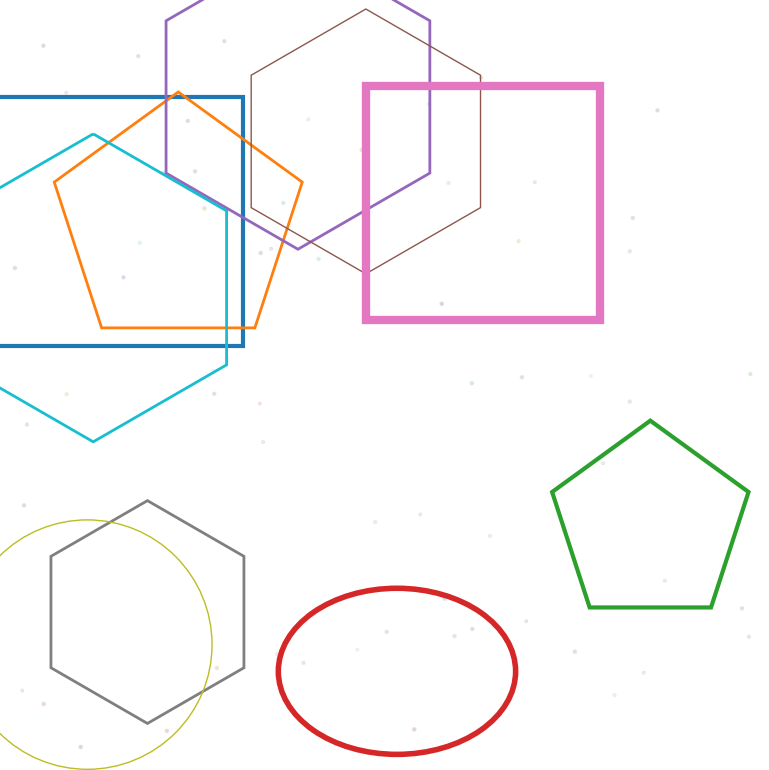[{"shape": "square", "thickness": 1.5, "radius": 0.81, "center": [0.154, 0.712]}, {"shape": "pentagon", "thickness": 1, "radius": 0.85, "center": [0.231, 0.711]}, {"shape": "pentagon", "thickness": 1.5, "radius": 0.67, "center": [0.845, 0.32]}, {"shape": "oval", "thickness": 2, "radius": 0.77, "center": [0.516, 0.128]}, {"shape": "hexagon", "thickness": 1, "radius": 0.99, "center": [0.387, 0.874]}, {"shape": "hexagon", "thickness": 0.5, "radius": 0.86, "center": [0.475, 0.816]}, {"shape": "square", "thickness": 3, "radius": 0.76, "center": [0.627, 0.736]}, {"shape": "hexagon", "thickness": 1, "radius": 0.72, "center": [0.191, 0.205]}, {"shape": "circle", "thickness": 0.5, "radius": 0.81, "center": [0.113, 0.163]}, {"shape": "hexagon", "thickness": 1, "radius": 1.0, "center": [0.121, 0.626]}]